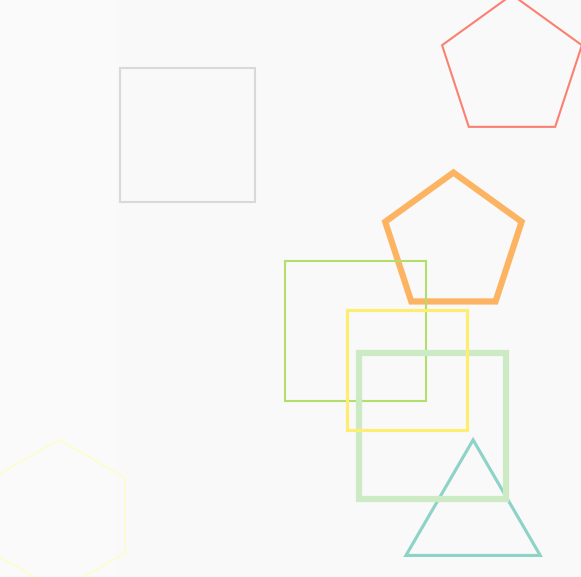[{"shape": "triangle", "thickness": 1.5, "radius": 0.67, "center": [0.814, 0.104]}, {"shape": "hexagon", "thickness": 0.5, "radius": 0.65, "center": [0.102, 0.107]}, {"shape": "pentagon", "thickness": 1, "radius": 0.63, "center": [0.881, 0.882]}, {"shape": "pentagon", "thickness": 3, "radius": 0.62, "center": [0.78, 0.577]}, {"shape": "square", "thickness": 1, "radius": 0.61, "center": [0.611, 0.426]}, {"shape": "square", "thickness": 1, "radius": 0.58, "center": [0.323, 0.765]}, {"shape": "square", "thickness": 3, "radius": 0.63, "center": [0.744, 0.262]}, {"shape": "square", "thickness": 1.5, "radius": 0.52, "center": [0.701, 0.359]}]